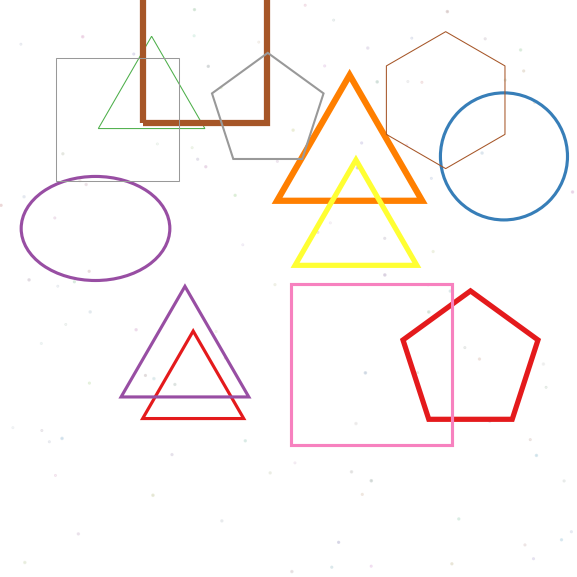[{"shape": "triangle", "thickness": 1.5, "radius": 0.51, "center": [0.335, 0.325]}, {"shape": "pentagon", "thickness": 2.5, "radius": 0.61, "center": [0.815, 0.372]}, {"shape": "circle", "thickness": 1.5, "radius": 0.55, "center": [0.873, 0.728]}, {"shape": "triangle", "thickness": 0.5, "radius": 0.53, "center": [0.263, 0.83]}, {"shape": "oval", "thickness": 1.5, "radius": 0.64, "center": [0.165, 0.604]}, {"shape": "triangle", "thickness": 1.5, "radius": 0.64, "center": [0.32, 0.376]}, {"shape": "triangle", "thickness": 3, "radius": 0.73, "center": [0.605, 0.724]}, {"shape": "triangle", "thickness": 2.5, "radius": 0.61, "center": [0.616, 0.601]}, {"shape": "square", "thickness": 3, "radius": 0.54, "center": [0.355, 0.894]}, {"shape": "hexagon", "thickness": 0.5, "radius": 0.59, "center": [0.772, 0.826]}, {"shape": "square", "thickness": 1.5, "radius": 0.7, "center": [0.643, 0.368]}, {"shape": "pentagon", "thickness": 1, "radius": 0.51, "center": [0.464, 0.806]}, {"shape": "square", "thickness": 0.5, "radius": 0.53, "center": [0.204, 0.793]}]